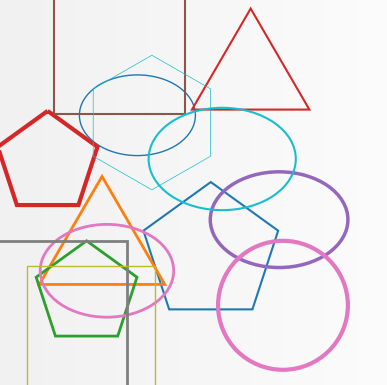[{"shape": "oval", "thickness": 1, "radius": 0.75, "center": [0.355, 0.701]}, {"shape": "pentagon", "thickness": 1.5, "radius": 0.91, "center": [0.544, 0.344]}, {"shape": "triangle", "thickness": 2, "radius": 0.94, "center": [0.263, 0.355]}, {"shape": "pentagon", "thickness": 2, "radius": 0.68, "center": [0.223, 0.238]}, {"shape": "triangle", "thickness": 1.5, "radius": 0.87, "center": [0.647, 0.803]}, {"shape": "pentagon", "thickness": 3, "radius": 0.68, "center": [0.123, 0.577]}, {"shape": "oval", "thickness": 2.5, "radius": 0.89, "center": [0.72, 0.429]}, {"shape": "square", "thickness": 1.5, "radius": 0.84, "center": [0.308, 0.871]}, {"shape": "circle", "thickness": 3, "radius": 0.84, "center": [0.73, 0.207]}, {"shape": "oval", "thickness": 2, "radius": 0.86, "center": [0.276, 0.297]}, {"shape": "square", "thickness": 2, "radius": 0.95, "center": [0.137, 0.183]}, {"shape": "square", "thickness": 1, "radius": 0.82, "center": [0.235, 0.144]}, {"shape": "oval", "thickness": 1.5, "radius": 0.95, "center": [0.573, 0.587]}, {"shape": "hexagon", "thickness": 0.5, "radius": 0.87, "center": [0.392, 0.682]}]